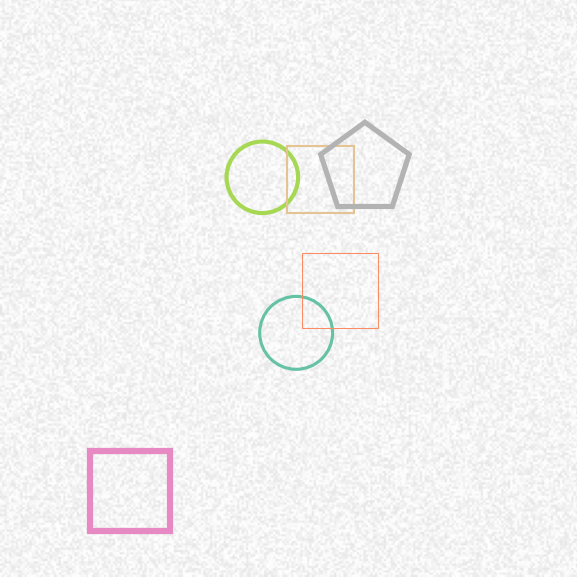[{"shape": "circle", "thickness": 1.5, "radius": 0.32, "center": [0.513, 0.423]}, {"shape": "square", "thickness": 0.5, "radius": 0.33, "center": [0.589, 0.497]}, {"shape": "square", "thickness": 3, "radius": 0.35, "center": [0.225, 0.149]}, {"shape": "circle", "thickness": 2, "radius": 0.31, "center": [0.454, 0.692]}, {"shape": "square", "thickness": 1, "radius": 0.29, "center": [0.554, 0.688]}, {"shape": "pentagon", "thickness": 2.5, "radius": 0.4, "center": [0.632, 0.707]}]